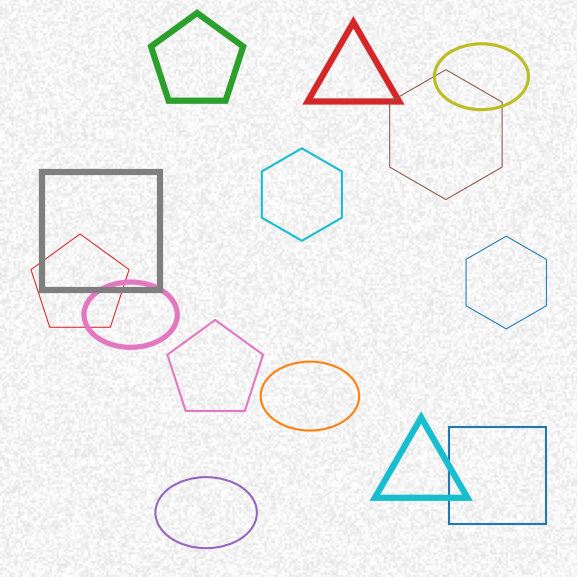[{"shape": "square", "thickness": 1, "radius": 0.42, "center": [0.861, 0.176]}, {"shape": "hexagon", "thickness": 0.5, "radius": 0.4, "center": [0.877, 0.51]}, {"shape": "oval", "thickness": 1, "radius": 0.43, "center": [0.537, 0.313]}, {"shape": "pentagon", "thickness": 3, "radius": 0.42, "center": [0.341, 0.893]}, {"shape": "pentagon", "thickness": 0.5, "radius": 0.45, "center": [0.139, 0.505]}, {"shape": "triangle", "thickness": 3, "radius": 0.46, "center": [0.612, 0.869]}, {"shape": "oval", "thickness": 1, "radius": 0.44, "center": [0.357, 0.111]}, {"shape": "hexagon", "thickness": 0.5, "radius": 0.56, "center": [0.772, 0.766]}, {"shape": "oval", "thickness": 2.5, "radius": 0.4, "center": [0.226, 0.454]}, {"shape": "pentagon", "thickness": 1, "radius": 0.44, "center": [0.373, 0.358]}, {"shape": "square", "thickness": 3, "radius": 0.51, "center": [0.175, 0.598]}, {"shape": "oval", "thickness": 1.5, "radius": 0.41, "center": [0.834, 0.866]}, {"shape": "hexagon", "thickness": 1, "radius": 0.4, "center": [0.523, 0.662]}, {"shape": "triangle", "thickness": 3, "radius": 0.46, "center": [0.729, 0.183]}]